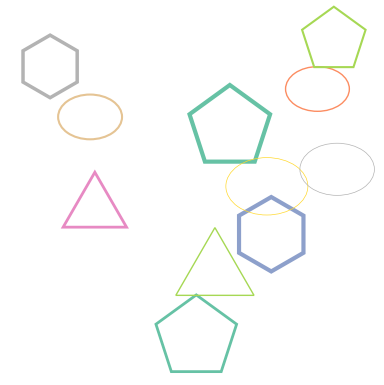[{"shape": "pentagon", "thickness": 2, "radius": 0.55, "center": [0.51, 0.124]}, {"shape": "pentagon", "thickness": 3, "radius": 0.55, "center": [0.597, 0.669]}, {"shape": "oval", "thickness": 1, "radius": 0.41, "center": [0.825, 0.769]}, {"shape": "hexagon", "thickness": 3, "radius": 0.48, "center": [0.705, 0.392]}, {"shape": "triangle", "thickness": 2, "radius": 0.48, "center": [0.246, 0.458]}, {"shape": "pentagon", "thickness": 1.5, "radius": 0.43, "center": [0.867, 0.896]}, {"shape": "triangle", "thickness": 1, "radius": 0.59, "center": [0.558, 0.292]}, {"shape": "oval", "thickness": 0.5, "radius": 0.53, "center": [0.693, 0.516]}, {"shape": "oval", "thickness": 1.5, "radius": 0.42, "center": [0.234, 0.696]}, {"shape": "oval", "thickness": 0.5, "radius": 0.48, "center": [0.876, 0.56]}, {"shape": "hexagon", "thickness": 2.5, "radius": 0.41, "center": [0.13, 0.827]}]